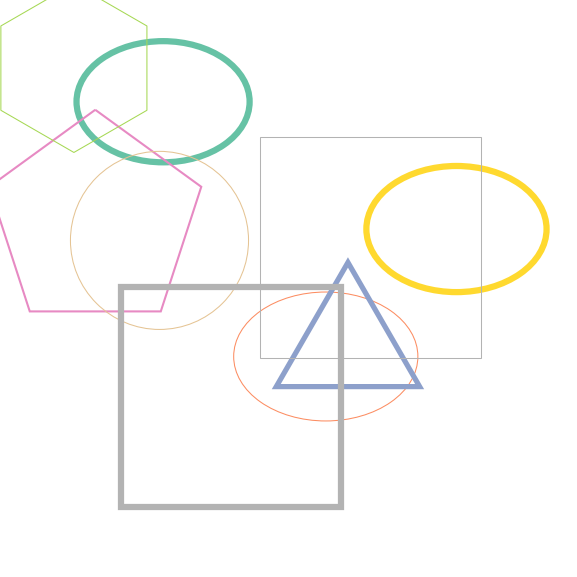[{"shape": "oval", "thickness": 3, "radius": 0.75, "center": [0.282, 0.823]}, {"shape": "oval", "thickness": 0.5, "radius": 0.8, "center": [0.564, 0.382]}, {"shape": "triangle", "thickness": 2.5, "radius": 0.72, "center": [0.603, 0.401]}, {"shape": "pentagon", "thickness": 1, "radius": 0.96, "center": [0.165, 0.616]}, {"shape": "hexagon", "thickness": 0.5, "radius": 0.73, "center": [0.128, 0.881]}, {"shape": "oval", "thickness": 3, "radius": 0.78, "center": [0.79, 0.603]}, {"shape": "circle", "thickness": 0.5, "radius": 0.77, "center": [0.276, 0.583]}, {"shape": "square", "thickness": 3, "radius": 0.95, "center": [0.4, 0.312]}, {"shape": "square", "thickness": 0.5, "radius": 0.96, "center": [0.641, 0.57]}]